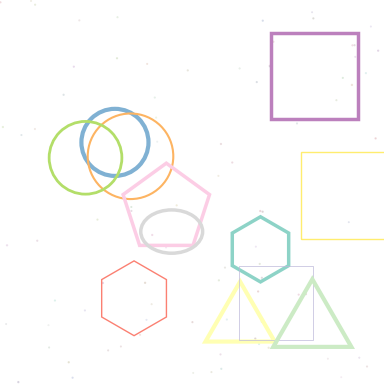[{"shape": "hexagon", "thickness": 2.5, "radius": 0.42, "center": [0.677, 0.352]}, {"shape": "triangle", "thickness": 3, "radius": 0.52, "center": [0.624, 0.165]}, {"shape": "square", "thickness": 0.5, "radius": 0.48, "center": [0.717, 0.213]}, {"shape": "hexagon", "thickness": 1, "radius": 0.49, "center": [0.348, 0.225]}, {"shape": "circle", "thickness": 3, "radius": 0.44, "center": [0.299, 0.63]}, {"shape": "circle", "thickness": 1.5, "radius": 0.56, "center": [0.339, 0.594]}, {"shape": "circle", "thickness": 2, "radius": 0.47, "center": [0.222, 0.59]}, {"shape": "pentagon", "thickness": 2.5, "radius": 0.59, "center": [0.432, 0.458]}, {"shape": "oval", "thickness": 2.5, "radius": 0.4, "center": [0.446, 0.399]}, {"shape": "square", "thickness": 2.5, "radius": 0.56, "center": [0.817, 0.803]}, {"shape": "triangle", "thickness": 3, "radius": 0.59, "center": [0.811, 0.158]}, {"shape": "square", "thickness": 1, "radius": 0.57, "center": [0.896, 0.492]}]